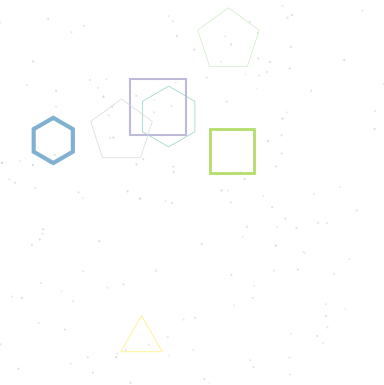[{"shape": "hexagon", "thickness": 0.5, "radius": 0.39, "center": [0.438, 0.697]}, {"shape": "square", "thickness": 1.5, "radius": 0.37, "center": [0.411, 0.722]}, {"shape": "hexagon", "thickness": 3, "radius": 0.29, "center": [0.138, 0.635]}, {"shape": "square", "thickness": 2, "radius": 0.29, "center": [0.603, 0.609]}, {"shape": "pentagon", "thickness": 0.5, "radius": 0.42, "center": [0.316, 0.659]}, {"shape": "pentagon", "thickness": 0.5, "radius": 0.42, "center": [0.593, 0.896]}, {"shape": "triangle", "thickness": 0.5, "radius": 0.31, "center": [0.368, 0.117]}]